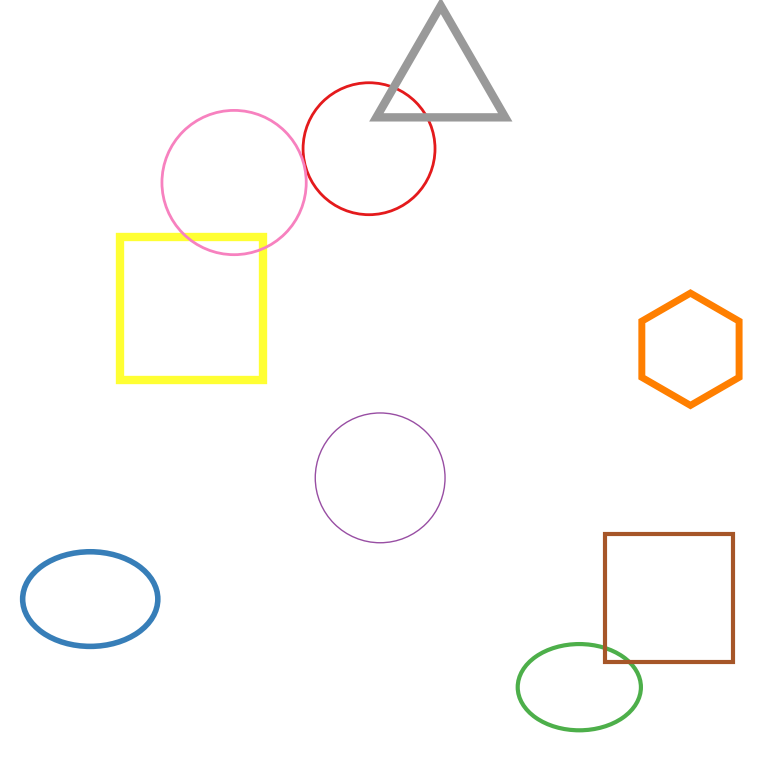[{"shape": "circle", "thickness": 1, "radius": 0.43, "center": [0.479, 0.807]}, {"shape": "oval", "thickness": 2, "radius": 0.44, "center": [0.117, 0.222]}, {"shape": "oval", "thickness": 1.5, "radius": 0.4, "center": [0.752, 0.108]}, {"shape": "circle", "thickness": 0.5, "radius": 0.42, "center": [0.494, 0.379]}, {"shape": "hexagon", "thickness": 2.5, "radius": 0.36, "center": [0.897, 0.546]}, {"shape": "square", "thickness": 3, "radius": 0.47, "center": [0.249, 0.6]}, {"shape": "square", "thickness": 1.5, "radius": 0.42, "center": [0.869, 0.224]}, {"shape": "circle", "thickness": 1, "radius": 0.47, "center": [0.304, 0.763]}, {"shape": "triangle", "thickness": 3, "radius": 0.48, "center": [0.572, 0.896]}]